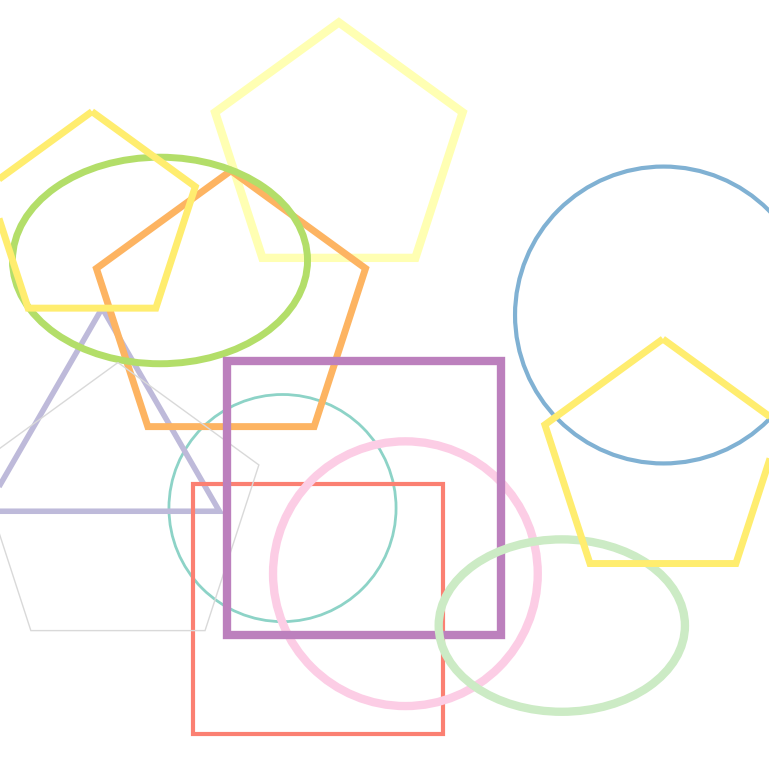[{"shape": "circle", "thickness": 1, "radius": 0.74, "center": [0.367, 0.34]}, {"shape": "pentagon", "thickness": 3, "radius": 0.85, "center": [0.44, 0.802]}, {"shape": "triangle", "thickness": 2, "radius": 0.88, "center": [0.133, 0.424]}, {"shape": "square", "thickness": 1.5, "radius": 0.81, "center": [0.413, 0.209]}, {"shape": "circle", "thickness": 1.5, "radius": 0.96, "center": [0.862, 0.591]}, {"shape": "pentagon", "thickness": 2.5, "radius": 0.92, "center": [0.3, 0.595]}, {"shape": "oval", "thickness": 2.5, "radius": 0.96, "center": [0.208, 0.662]}, {"shape": "circle", "thickness": 3, "radius": 0.86, "center": [0.526, 0.255]}, {"shape": "pentagon", "thickness": 0.5, "radius": 0.96, "center": [0.153, 0.337]}, {"shape": "square", "thickness": 3, "radius": 0.89, "center": [0.472, 0.353]}, {"shape": "oval", "thickness": 3, "radius": 0.8, "center": [0.73, 0.188]}, {"shape": "pentagon", "thickness": 2.5, "radius": 0.71, "center": [0.119, 0.714]}, {"shape": "pentagon", "thickness": 2.5, "radius": 0.81, "center": [0.861, 0.399]}]